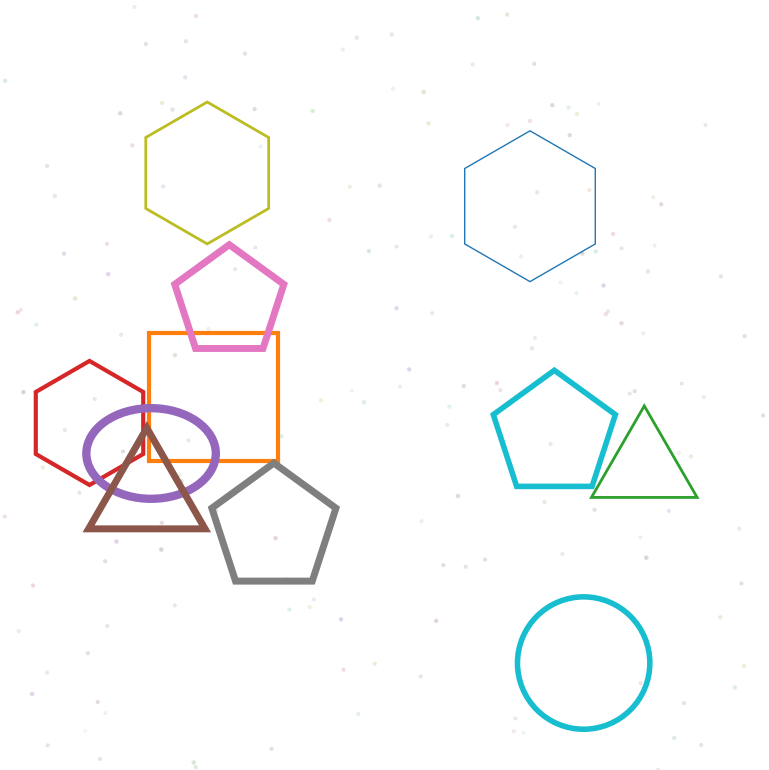[{"shape": "hexagon", "thickness": 0.5, "radius": 0.49, "center": [0.688, 0.732]}, {"shape": "square", "thickness": 1.5, "radius": 0.42, "center": [0.277, 0.484]}, {"shape": "triangle", "thickness": 1, "radius": 0.4, "center": [0.837, 0.394]}, {"shape": "hexagon", "thickness": 1.5, "radius": 0.4, "center": [0.116, 0.451]}, {"shape": "oval", "thickness": 3, "radius": 0.42, "center": [0.196, 0.411]}, {"shape": "triangle", "thickness": 2.5, "radius": 0.44, "center": [0.191, 0.357]}, {"shape": "pentagon", "thickness": 2.5, "radius": 0.37, "center": [0.298, 0.608]}, {"shape": "pentagon", "thickness": 2.5, "radius": 0.42, "center": [0.356, 0.314]}, {"shape": "hexagon", "thickness": 1, "radius": 0.46, "center": [0.269, 0.775]}, {"shape": "pentagon", "thickness": 2, "radius": 0.42, "center": [0.72, 0.436]}, {"shape": "circle", "thickness": 2, "radius": 0.43, "center": [0.758, 0.139]}]